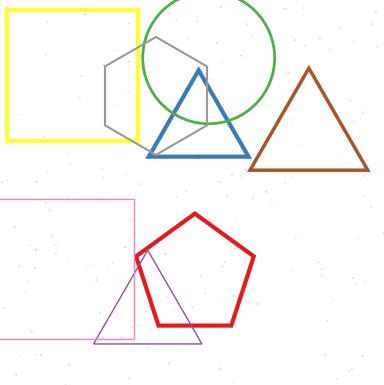[{"shape": "pentagon", "thickness": 3, "radius": 0.8, "center": [0.506, 0.284]}, {"shape": "triangle", "thickness": 3, "radius": 0.75, "center": [0.516, 0.668]}, {"shape": "circle", "thickness": 2, "radius": 0.86, "center": [0.542, 0.85]}, {"shape": "triangle", "thickness": 1, "radius": 0.81, "center": [0.384, 0.188]}, {"shape": "square", "thickness": 3, "radius": 0.85, "center": [0.188, 0.803]}, {"shape": "triangle", "thickness": 2.5, "radius": 0.88, "center": [0.802, 0.646]}, {"shape": "square", "thickness": 1, "radius": 0.91, "center": [0.165, 0.301]}, {"shape": "hexagon", "thickness": 1.5, "radius": 0.77, "center": [0.405, 0.751]}]